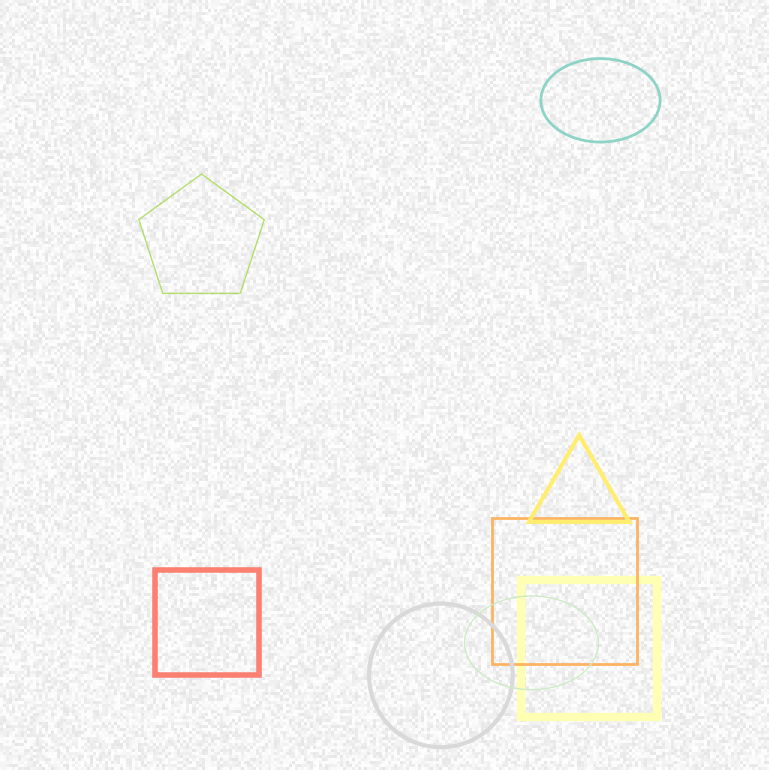[{"shape": "oval", "thickness": 1, "radius": 0.39, "center": [0.78, 0.87]}, {"shape": "square", "thickness": 3, "radius": 0.44, "center": [0.765, 0.158]}, {"shape": "square", "thickness": 2, "radius": 0.34, "center": [0.269, 0.191]}, {"shape": "square", "thickness": 1, "radius": 0.47, "center": [0.733, 0.233]}, {"shape": "pentagon", "thickness": 0.5, "radius": 0.43, "center": [0.262, 0.688]}, {"shape": "circle", "thickness": 1.5, "radius": 0.47, "center": [0.573, 0.123]}, {"shape": "oval", "thickness": 0.5, "radius": 0.43, "center": [0.69, 0.165]}, {"shape": "triangle", "thickness": 1.5, "radius": 0.38, "center": [0.752, 0.36]}]